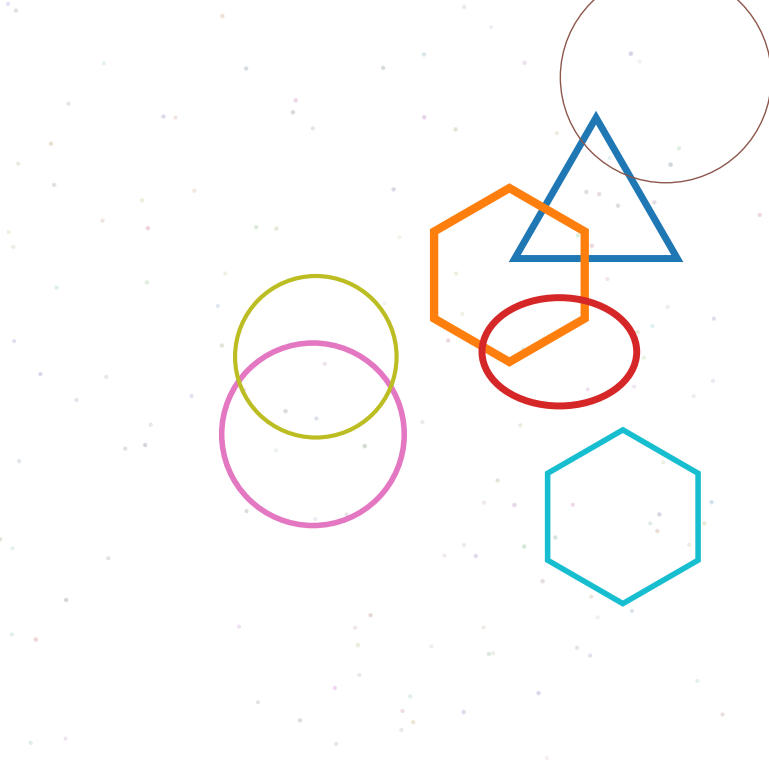[{"shape": "triangle", "thickness": 2.5, "radius": 0.61, "center": [0.774, 0.725]}, {"shape": "hexagon", "thickness": 3, "radius": 0.56, "center": [0.662, 0.643]}, {"shape": "oval", "thickness": 2.5, "radius": 0.5, "center": [0.726, 0.543]}, {"shape": "circle", "thickness": 0.5, "radius": 0.69, "center": [0.865, 0.9]}, {"shape": "circle", "thickness": 2, "radius": 0.59, "center": [0.406, 0.436]}, {"shape": "circle", "thickness": 1.5, "radius": 0.52, "center": [0.41, 0.537]}, {"shape": "hexagon", "thickness": 2, "radius": 0.56, "center": [0.809, 0.329]}]